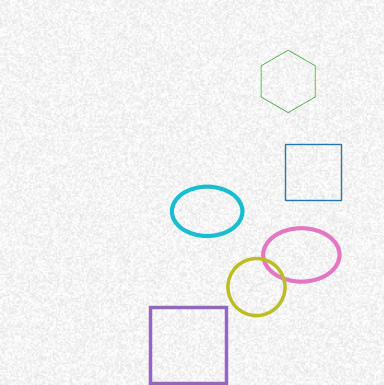[{"shape": "square", "thickness": 1, "radius": 0.36, "center": [0.812, 0.554]}, {"shape": "hexagon", "thickness": 0.5, "radius": 0.41, "center": [0.748, 0.789]}, {"shape": "square", "thickness": 2.5, "radius": 0.5, "center": [0.489, 0.105]}, {"shape": "oval", "thickness": 3, "radius": 0.5, "center": [0.783, 0.338]}, {"shape": "circle", "thickness": 2.5, "radius": 0.37, "center": [0.666, 0.254]}, {"shape": "oval", "thickness": 3, "radius": 0.46, "center": [0.538, 0.451]}]